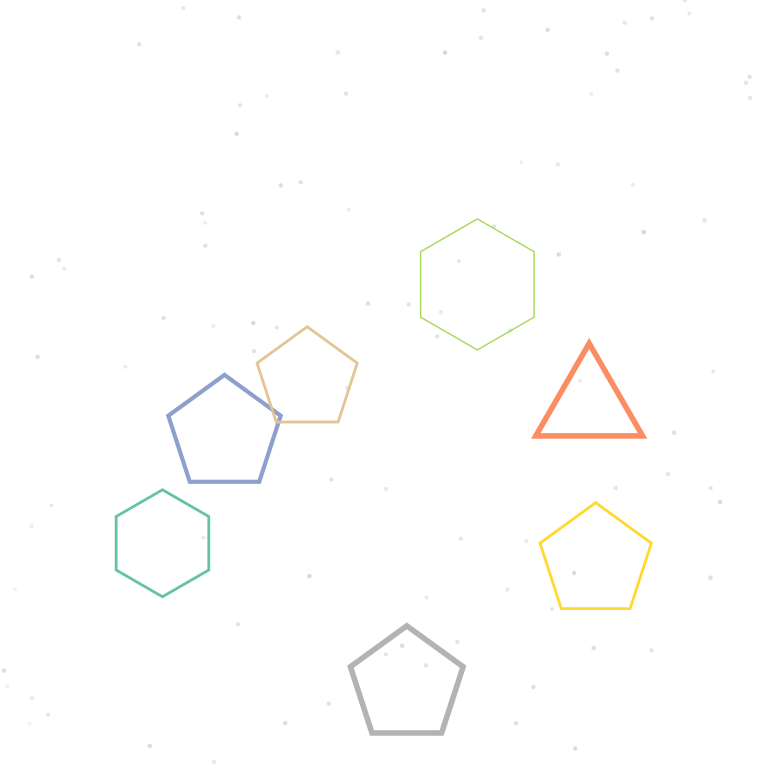[{"shape": "hexagon", "thickness": 1, "radius": 0.35, "center": [0.211, 0.294]}, {"shape": "triangle", "thickness": 2, "radius": 0.4, "center": [0.765, 0.474]}, {"shape": "pentagon", "thickness": 1.5, "radius": 0.38, "center": [0.292, 0.436]}, {"shape": "hexagon", "thickness": 0.5, "radius": 0.43, "center": [0.62, 0.631]}, {"shape": "pentagon", "thickness": 1, "radius": 0.38, "center": [0.774, 0.271]}, {"shape": "pentagon", "thickness": 1, "radius": 0.34, "center": [0.399, 0.507]}, {"shape": "pentagon", "thickness": 2, "radius": 0.38, "center": [0.528, 0.11]}]